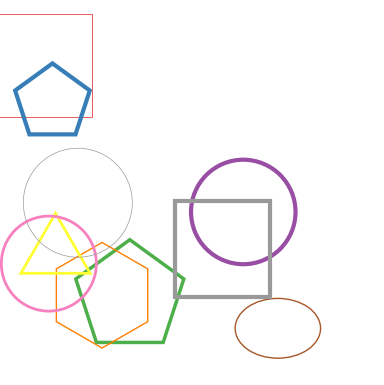[{"shape": "square", "thickness": 0.5, "radius": 0.67, "center": [0.105, 0.83]}, {"shape": "pentagon", "thickness": 3, "radius": 0.51, "center": [0.136, 0.733]}, {"shape": "pentagon", "thickness": 2.5, "radius": 0.74, "center": [0.337, 0.23]}, {"shape": "circle", "thickness": 3, "radius": 0.68, "center": [0.632, 0.449]}, {"shape": "hexagon", "thickness": 1, "radius": 0.69, "center": [0.265, 0.233]}, {"shape": "triangle", "thickness": 2, "radius": 0.52, "center": [0.144, 0.342]}, {"shape": "oval", "thickness": 1, "radius": 0.55, "center": [0.722, 0.147]}, {"shape": "circle", "thickness": 2, "radius": 0.62, "center": [0.127, 0.315]}, {"shape": "square", "thickness": 3, "radius": 0.62, "center": [0.578, 0.352]}, {"shape": "circle", "thickness": 0.5, "radius": 0.71, "center": [0.202, 0.473]}]